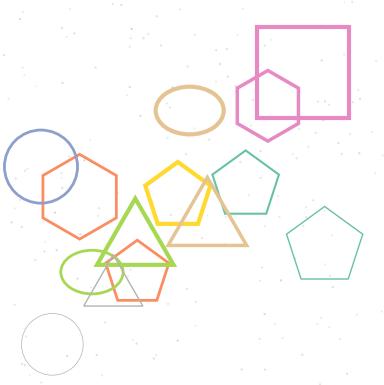[{"shape": "pentagon", "thickness": 1, "radius": 0.52, "center": [0.843, 0.36]}, {"shape": "pentagon", "thickness": 1.5, "radius": 0.45, "center": [0.638, 0.518]}, {"shape": "hexagon", "thickness": 2, "radius": 0.55, "center": [0.207, 0.489]}, {"shape": "pentagon", "thickness": 2, "radius": 0.43, "center": [0.357, 0.29]}, {"shape": "circle", "thickness": 2, "radius": 0.47, "center": [0.106, 0.567]}, {"shape": "square", "thickness": 3, "radius": 0.59, "center": [0.787, 0.812]}, {"shape": "hexagon", "thickness": 2.5, "radius": 0.46, "center": [0.696, 0.725]}, {"shape": "oval", "thickness": 2, "radius": 0.4, "center": [0.239, 0.293]}, {"shape": "triangle", "thickness": 3, "radius": 0.57, "center": [0.351, 0.37]}, {"shape": "pentagon", "thickness": 3, "radius": 0.44, "center": [0.462, 0.49]}, {"shape": "triangle", "thickness": 2.5, "radius": 0.59, "center": [0.539, 0.421]}, {"shape": "oval", "thickness": 3, "radius": 0.44, "center": [0.493, 0.713]}, {"shape": "circle", "thickness": 0.5, "radius": 0.4, "center": [0.136, 0.106]}, {"shape": "triangle", "thickness": 1, "radius": 0.44, "center": [0.294, 0.249]}]